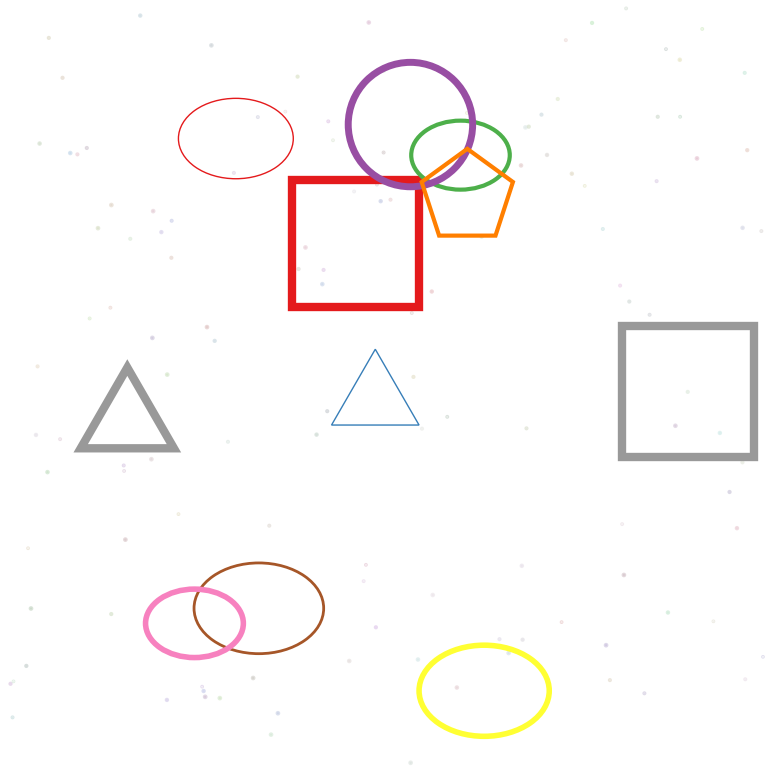[{"shape": "square", "thickness": 3, "radius": 0.41, "center": [0.462, 0.684]}, {"shape": "oval", "thickness": 0.5, "radius": 0.37, "center": [0.306, 0.82]}, {"shape": "triangle", "thickness": 0.5, "radius": 0.33, "center": [0.487, 0.481]}, {"shape": "oval", "thickness": 1.5, "radius": 0.32, "center": [0.598, 0.799]}, {"shape": "circle", "thickness": 2.5, "radius": 0.4, "center": [0.533, 0.838]}, {"shape": "pentagon", "thickness": 1.5, "radius": 0.31, "center": [0.607, 0.744]}, {"shape": "oval", "thickness": 2, "radius": 0.42, "center": [0.629, 0.103]}, {"shape": "oval", "thickness": 1, "radius": 0.42, "center": [0.336, 0.21]}, {"shape": "oval", "thickness": 2, "radius": 0.32, "center": [0.253, 0.19]}, {"shape": "triangle", "thickness": 3, "radius": 0.35, "center": [0.165, 0.453]}, {"shape": "square", "thickness": 3, "radius": 0.43, "center": [0.894, 0.492]}]